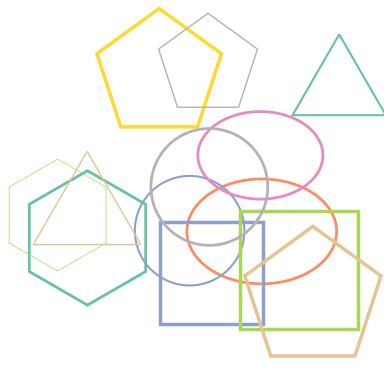[{"shape": "triangle", "thickness": 1.5, "radius": 0.7, "center": [0.881, 0.771]}, {"shape": "hexagon", "thickness": 2, "radius": 0.87, "center": [0.227, 0.382]}, {"shape": "oval", "thickness": 2, "radius": 0.97, "center": [0.68, 0.399]}, {"shape": "circle", "thickness": 1.5, "radius": 0.71, "center": [0.493, 0.401]}, {"shape": "square", "thickness": 2.5, "radius": 0.67, "center": [0.549, 0.291]}, {"shape": "oval", "thickness": 2, "radius": 0.81, "center": [0.676, 0.596]}, {"shape": "square", "thickness": 2.5, "radius": 0.76, "center": [0.776, 0.299]}, {"shape": "hexagon", "thickness": 0.5, "radius": 0.73, "center": [0.15, 0.441]}, {"shape": "pentagon", "thickness": 2.5, "radius": 0.85, "center": [0.414, 0.808]}, {"shape": "triangle", "thickness": 1, "radius": 0.81, "center": [0.226, 0.445]}, {"shape": "pentagon", "thickness": 2.5, "radius": 0.93, "center": [0.813, 0.226]}, {"shape": "circle", "thickness": 2, "radius": 0.76, "center": [0.544, 0.514]}, {"shape": "pentagon", "thickness": 1, "radius": 0.67, "center": [0.54, 0.831]}]